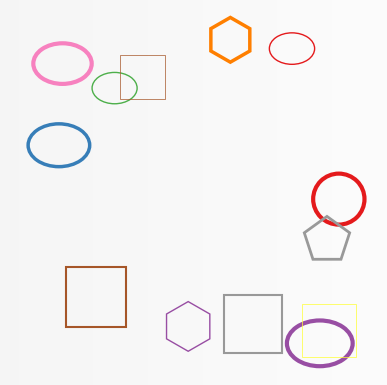[{"shape": "circle", "thickness": 3, "radius": 0.33, "center": [0.874, 0.483]}, {"shape": "oval", "thickness": 1, "radius": 0.29, "center": [0.754, 0.874]}, {"shape": "oval", "thickness": 2.5, "radius": 0.4, "center": [0.152, 0.623]}, {"shape": "oval", "thickness": 1, "radius": 0.29, "center": [0.296, 0.771]}, {"shape": "oval", "thickness": 3, "radius": 0.42, "center": [0.825, 0.108]}, {"shape": "hexagon", "thickness": 1, "radius": 0.32, "center": [0.486, 0.152]}, {"shape": "hexagon", "thickness": 2.5, "radius": 0.29, "center": [0.594, 0.897]}, {"shape": "square", "thickness": 0.5, "radius": 0.34, "center": [0.849, 0.142]}, {"shape": "square", "thickness": 1.5, "radius": 0.39, "center": [0.248, 0.228]}, {"shape": "square", "thickness": 0.5, "radius": 0.29, "center": [0.368, 0.801]}, {"shape": "oval", "thickness": 3, "radius": 0.38, "center": [0.161, 0.835]}, {"shape": "pentagon", "thickness": 2, "radius": 0.31, "center": [0.844, 0.376]}, {"shape": "square", "thickness": 1.5, "radius": 0.38, "center": [0.653, 0.159]}]